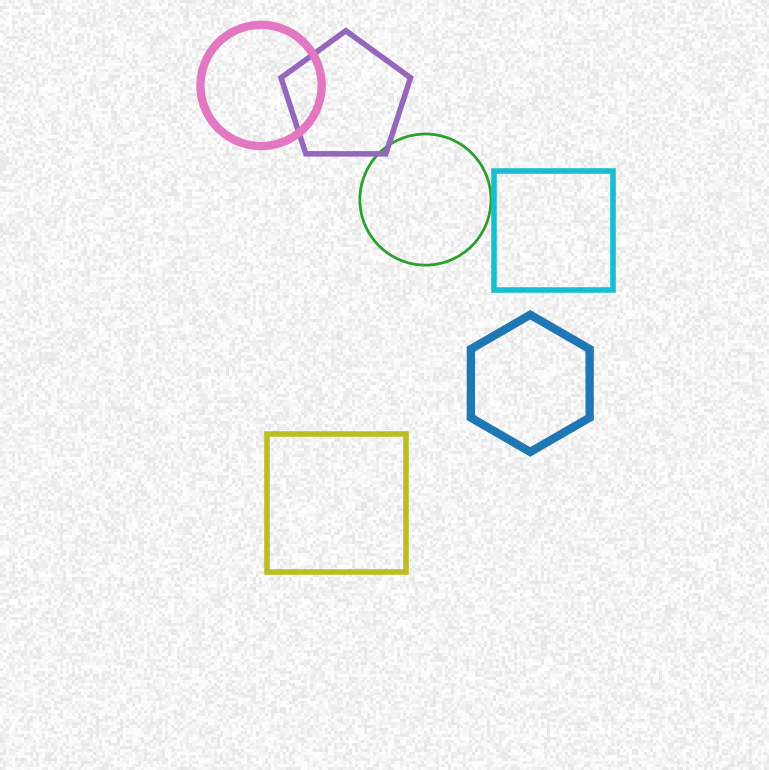[{"shape": "hexagon", "thickness": 3, "radius": 0.45, "center": [0.689, 0.502]}, {"shape": "circle", "thickness": 1, "radius": 0.43, "center": [0.553, 0.741]}, {"shape": "pentagon", "thickness": 2, "radius": 0.44, "center": [0.449, 0.872]}, {"shape": "circle", "thickness": 3, "radius": 0.39, "center": [0.339, 0.889]}, {"shape": "square", "thickness": 2, "radius": 0.45, "center": [0.437, 0.347]}, {"shape": "square", "thickness": 2, "radius": 0.39, "center": [0.719, 0.701]}]